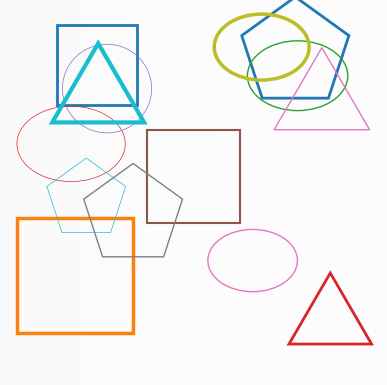[{"shape": "square", "thickness": 2, "radius": 0.52, "center": [0.251, 0.831]}, {"shape": "pentagon", "thickness": 2, "radius": 0.73, "center": [0.762, 0.863]}, {"shape": "square", "thickness": 2.5, "radius": 0.75, "center": [0.194, 0.284]}, {"shape": "oval", "thickness": 1, "radius": 0.65, "center": [0.768, 0.803]}, {"shape": "oval", "thickness": 0.5, "radius": 0.7, "center": [0.183, 0.626]}, {"shape": "triangle", "thickness": 2, "radius": 0.62, "center": [0.852, 0.168]}, {"shape": "circle", "thickness": 0.5, "radius": 0.58, "center": [0.276, 0.77]}, {"shape": "square", "thickness": 1.5, "radius": 0.6, "center": [0.5, 0.542]}, {"shape": "triangle", "thickness": 1, "radius": 0.71, "center": [0.831, 0.734]}, {"shape": "oval", "thickness": 1, "radius": 0.58, "center": [0.652, 0.323]}, {"shape": "pentagon", "thickness": 1, "radius": 0.67, "center": [0.344, 0.441]}, {"shape": "oval", "thickness": 2.5, "radius": 0.61, "center": [0.675, 0.878]}, {"shape": "pentagon", "thickness": 0.5, "radius": 0.53, "center": [0.223, 0.483]}, {"shape": "triangle", "thickness": 3, "radius": 0.68, "center": [0.253, 0.75]}]